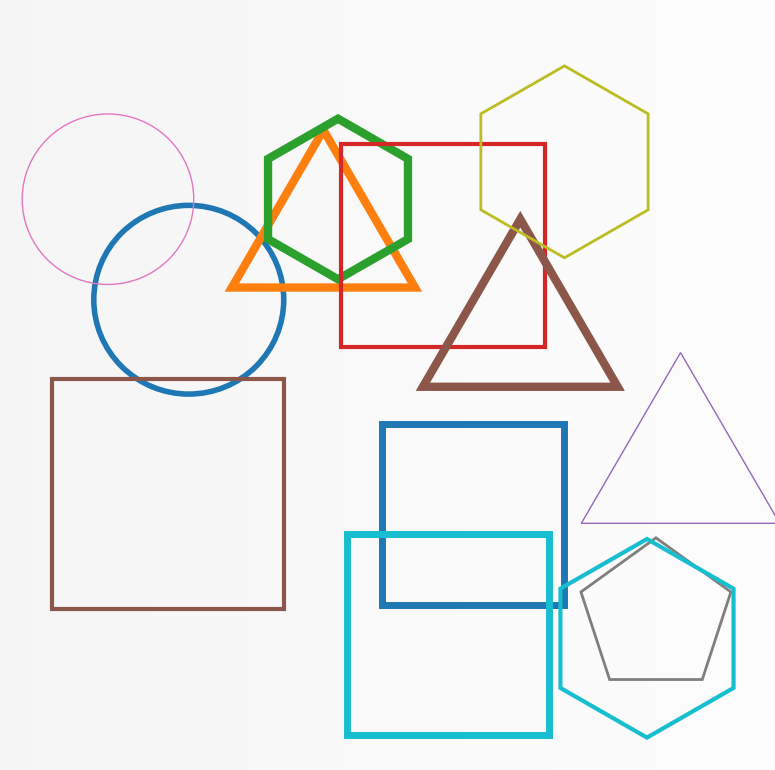[{"shape": "circle", "thickness": 2, "radius": 0.61, "center": [0.244, 0.611]}, {"shape": "square", "thickness": 2.5, "radius": 0.59, "center": [0.61, 0.332]}, {"shape": "triangle", "thickness": 3, "radius": 0.68, "center": [0.417, 0.695]}, {"shape": "hexagon", "thickness": 3, "radius": 0.52, "center": [0.436, 0.742]}, {"shape": "square", "thickness": 1.5, "radius": 0.66, "center": [0.571, 0.681]}, {"shape": "triangle", "thickness": 0.5, "radius": 0.74, "center": [0.878, 0.394]}, {"shape": "square", "thickness": 1.5, "radius": 0.75, "center": [0.217, 0.358]}, {"shape": "triangle", "thickness": 3, "radius": 0.73, "center": [0.671, 0.57]}, {"shape": "circle", "thickness": 0.5, "radius": 0.55, "center": [0.139, 0.741]}, {"shape": "pentagon", "thickness": 1, "radius": 0.51, "center": [0.846, 0.2]}, {"shape": "hexagon", "thickness": 1, "radius": 0.62, "center": [0.728, 0.79]}, {"shape": "square", "thickness": 2.5, "radius": 0.65, "center": [0.578, 0.176]}, {"shape": "hexagon", "thickness": 1.5, "radius": 0.64, "center": [0.835, 0.171]}]